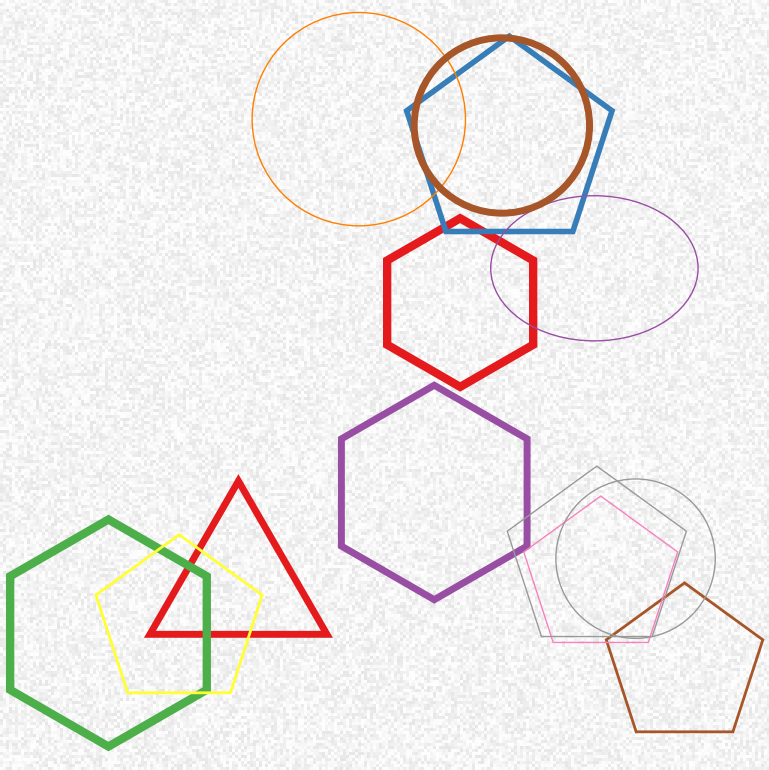[{"shape": "hexagon", "thickness": 3, "radius": 0.55, "center": [0.598, 0.607]}, {"shape": "triangle", "thickness": 2.5, "radius": 0.66, "center": [0.31, 0.243]}, {"shape": "pentagon", "thickness": 2, "radius": 0.7, "center": [0.662, 0.813]}, {"shape": "hexagon", "thickness": 3, "radius": 0.74, "center": [0.141, 0.178]}, {"shape": "oval", "thickness": 0.5, "radius": 0.67, "center": [0.772, 0.652]}, {"shape": "hexagon", "thickness": 2.5, "radius": 0.7, "center": [0.564, 0.36]}, {"shape": "circle", "thickness": 0.5, "radius": 0.69, "center": [0.466, 0.845]}, {"shape": "pentagon", "thickness": 1, "radius": 0.57, "center": [0.233, 0.192]}, {"shape": "pentagon", "thickness": 1, "radius": 0.53, "center": [0.889, 0.136]}, {"shape": "circle", "thickness": 2.5, "radius": 0.57, "center": [0.652, 0.837]}, {"shape": "pentagon", "thickness": 0.5, "radius": 0.53, "center": [0.78, 0.251]}, {"shape": "circle", "thickness": 0.5, "radius": 0.52, "center": [0.825, 0.274]}, {"shape": "pentagon", "thickness": 0.5, "radius": 0.61, "center": [0.775, 0.272]}]